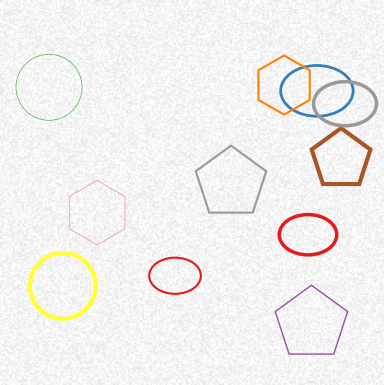[{"shape": "oval", "thickness": 2.5, "radius": 0.37, "center": [0.8, 0.39]}, {"shape": "oval", "thickness": 1.5, "radius": 0.34, "center": [0.455, 0.284]}, {"shape": "oval", "thickness": 2, "radius": 0.47, "center": [0.823, 0.764]}, {"shape": "circle", "thickness": 0.5, "radius": 0.43, "center": [0.127, 0.773]}, {"shape": "pentagon", "thickness": 1, "radius": 0.49, "center": [0.809, 0.16]}, {"shape": "hexagon", "thickness": 1.5, "radius": 0.38, "center": [0.738, 0.779]}, {"shape": "circle", "thickness": 3, "radius": 0.43, "center": [0.163, 0.258]}, {"shape": "pentagon", "thickness": 3, "radius": 0.4, "center": [0.886, 0.587]}, {"shape": "hexagon", "thickness": 0.5, "radius": 0.42, "center": [0.252, 0.448]}, {"shape": "oval", "thickness": 2.5, "radius": 0.41, "center": [0.896, 0.731]}, {"shape": "pentagon", "thickness": 1.5, "radius": 0.48, "center": [0.6, 0.526]}]